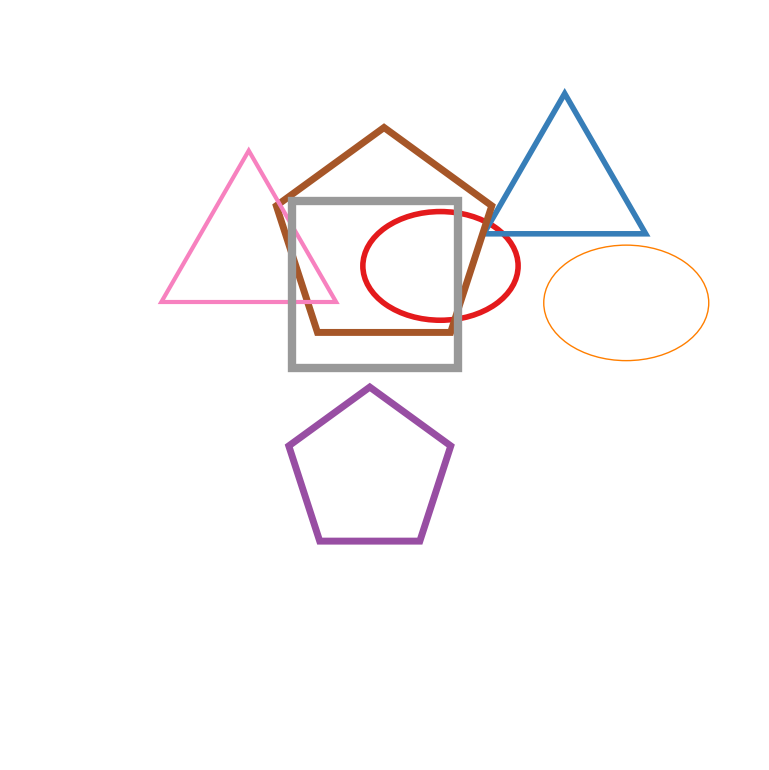[{"shape": "oval", "thickness": 2, "radius": 0.5, "center": [0.572, 0.655]}, {"shape": "triangle", "thickness": 2, "radius": 0.61, "center": [0.733, 0.757]}, {"shape": "pentagon", "thickness": 2.5, "radius": 0.55, "center": [0.48, 0.387]}, {"shape": "oval", "thickness": 0.5, "radius": 0.54, "center": [0.813, 0.607]}, {"shape": "pentagon", "thickness": 2.5, "radius": 0.74, "center": [0.499, 0.687]}, {"shape": "triangle", "thickness": 1.5, "radius": 0.66, "center": [0.323, 0.673]}, {"shape": "square", "thickness": 3, "radius": 0.54, "center": [0.487, 0.631]}]